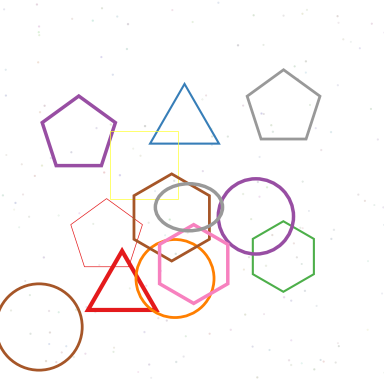[{"shape": "triangle", "thickness": 3, "radius": 0.51, "center": [0.317, 0.246]}, {"shape": "pentagon", "thickness": 0.5, "radius": 0.49, "center": [0.277, 0.386]}, {"shape": "triangle", "thickness": 1.5, "radius": 0.52, "center": [0.479, 0.679]}, {"shape": "hexagon", "thickness": 1.5, "radius": 0.46, "center": [0.736, 0.334]}, {"shape": "circle", "thickness": 2.5, "radius": 0.49, "center": [0.665, 0.438]}, {"shape": "pentagon", "thickness": 2.5, "radius": 0.5, "center": [0.205, 0.651]}, {"shape": "circle", "thickness": 2, "radius": 0.51, "center": [0.455, 0.277]}, {"shape": "square", "thickness": 0.5, "radius": 0.44, "center": [0.373, 0.572]}, {"shape": "circle", "thickness": 2, "radius": 0.56, "center": [0.101, 0.151]}, {"shape": "hexagon", "thickness": 2, "radius": 0.57, "center": [0.446, 0.435]}, {"shape": "hexagon", "thickness": 2.5, "radius": 0.51, "center": [0.503, 0.314]}, {"shape": "pentagon", "thickness": 2, "radius": 0.5, "center": [0.737, 0.719]}, {"shape": "oval", "thickness": 2.5, "radius": 0.44, "center": [0.491, 0.462]}]